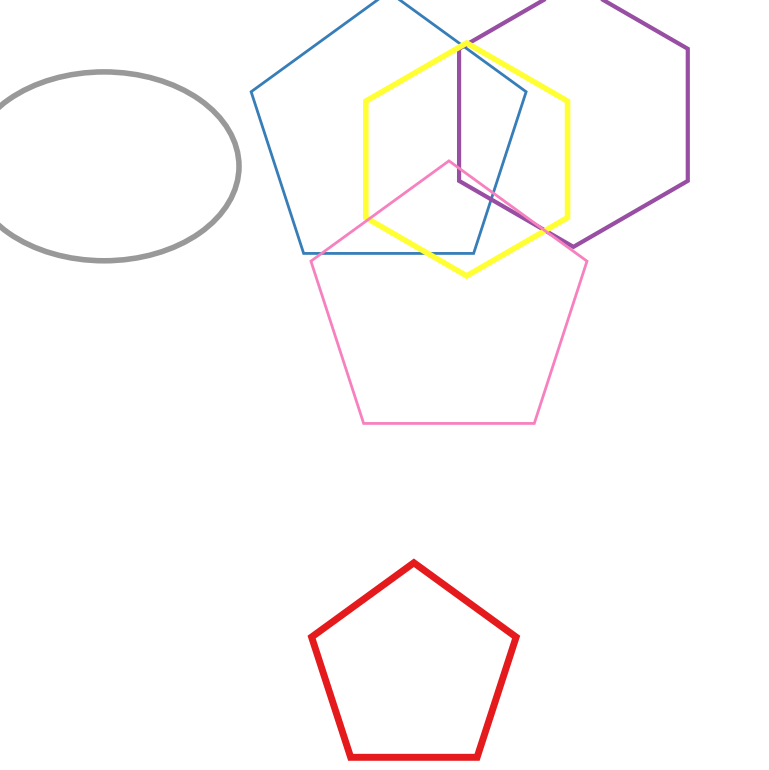[{"shape": "pentagon", "thickness": 2.5, "radius": 0.7, "center": [0.537, 0.129]}, {"shape": "pentagon", "thickness": 1, "radius": 0.94, "center": [0.505, 0.823]}, {"shape": "hexagon", "thickness": 1.5, "radius": 0.86, "center": [0.745, 0.851]}, {"shape": "hexagon", "thickness": 2, "radius": 0.76, "center": [0.606, 0.793]}, {"shape": "pentagon", "thickness": 1, "radius": 0.94, "center": [0.583, 0.603]}, {"shape": "oval", "thickness": 2, "radius": 0.88, "center": [0.135, 0.784]}]